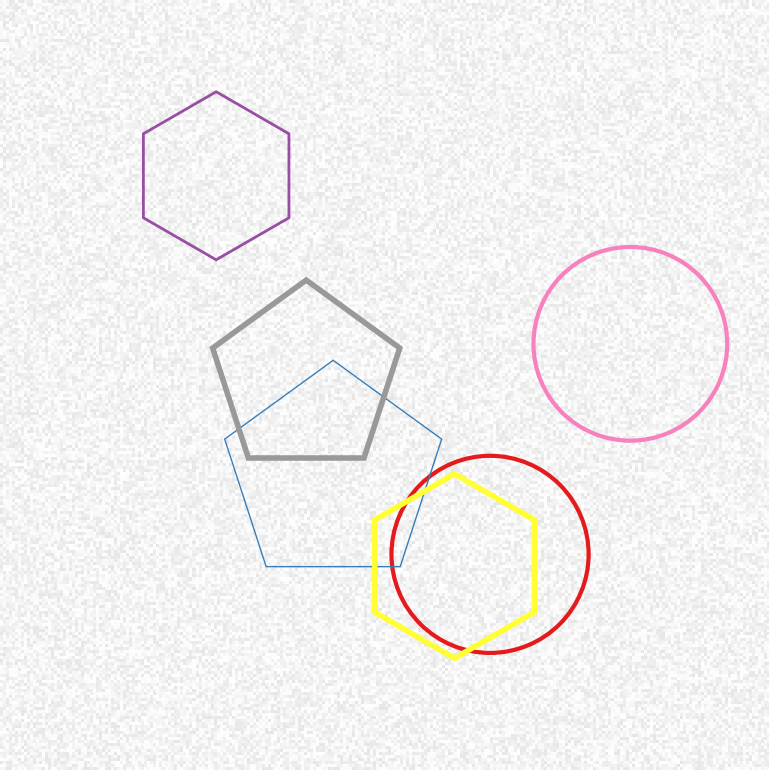[{"shape": "circle", "thickness": 1.5, "radius": 0.64, "center": [0.636, 0.28]}, {"shape": "pentagon", "thickness": 0.5, "radius": 0.74, "center": [0.433, 0.384]}, {"shape": "hexagon", "thickness": 1, "radius": 0.55, "center": [0.281, 0.772]}, {"shape": "hexagon", "thickness": 2, "radius": 0.6, "center": [0.59, 0.265]}, {"shape": "circle", "thickness": 1.5, "radius": 0.63, "center": [0.819, 0.553]}, {"shape": "pentagon", "thickness": 2, "radius": 0.64, "center": [0.398, 0.509]}]